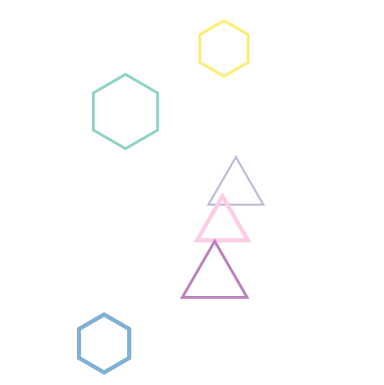[{"shape": "hexagon", "thickness": 2, "radius": 0.48, "center": [0.326, 0.71]}, {"shape": "triangle", "thickness": 1.5, "radius": 0.41, "center": [0.613, 0.51]}, {"shape": "hexagon", "thickness": 3, "radius": 0.38, "center": [0.27, 0.108]}, {"shape": "triangle", "thickness": 3, "radius": 0.38, "center": [0.578, 0.414]}, {"shape": "triangle", "thickness": 2, "radius": 0.49, "center": [0.558, 0.276]}, {"shape": "hexagon", "thickness": 2, "radius": 0.36, "center": [0.582, 0.874]}]